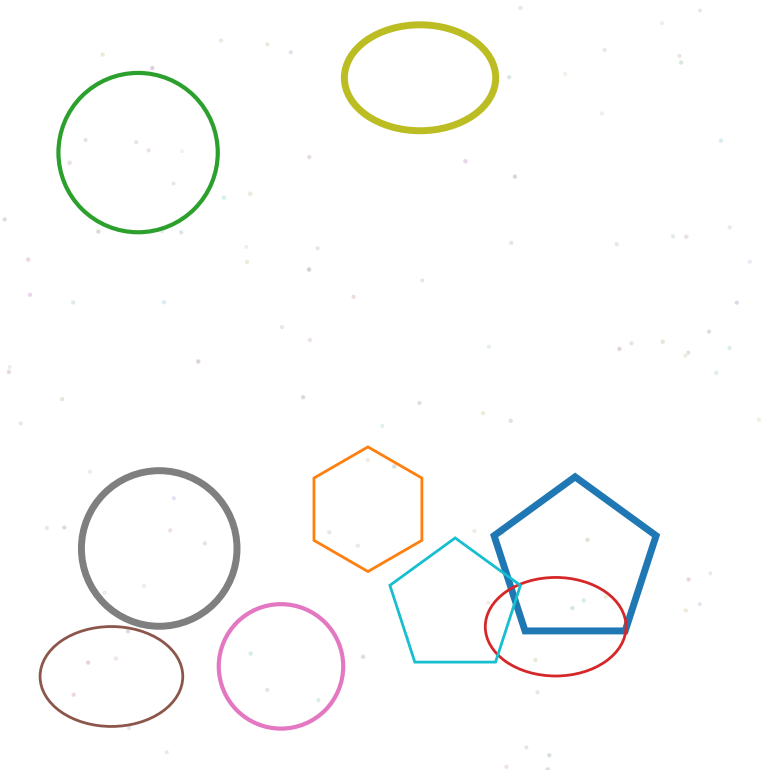[{"shape": "pentagon", "thickness": 2.5, "radius": 0.55, "center": [0.747, 0.27]}, {"shape": "hexagon", "thickness": 1, "radius": 0.4, "center": [0.478, 0.339]}, {"shape": "circle", "thickness": 1.5, "radius": 0.52, "center": [0.179, 0.802]}, {"shape": "oval", "thickness": 1, "radius": 0.46, "center": [0.722, 0.186]}, {"shape": "oval", "thickness": 1, "radius": 0.46, "center": [0.145, 0.121]}, {"shape": "circle", "thickness": 1.5, "radius": 0.4, "center": [0.365, 0.135]}, {"shape": "circle", "thickness": 2.5, "radius": 0.51, "center": [0.207, 0.288]}, {"shape": "oval", "thickness": 2.5, "radius": 0.49, "center": [0.546, 0.899]}, {"shape": "pentagon", "thickness": 1, "radius": 0.45, "center": [0.591, 0.212]}]